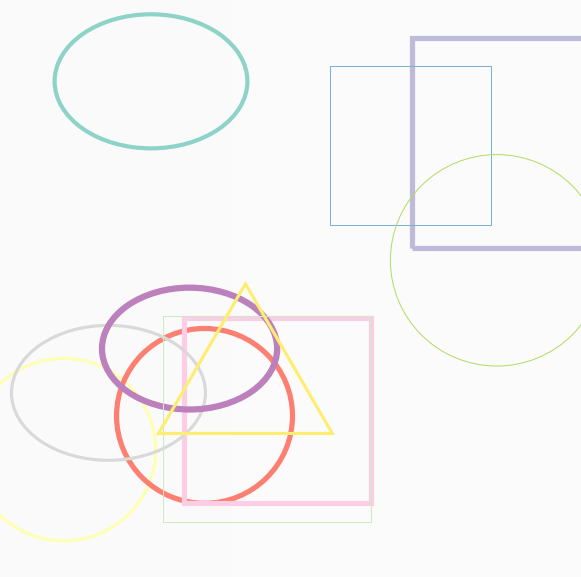[{"shape": "oval", "thickness": 2, "radius": 0.83, "center": [0.26, 0.858]}, {"shape": "circle", "thickness": 1.5, "radius": 0.79, "center": [0.11, 0.221]}, {"shape": "square", "thickness": 2.5, "radius": 0.91, "center": [0.891, 0.752]}, {"shape": "circle", "thickness": 2.5, "radius": 0.76, "center": [0.352, 0.279]}, {"shape": "square", "thickness": 0.5, "radius": 0.69, "center": [0.707, 0.747]}, {"shape": "circle", "thickness": 0.5, "radius": 0.92, "center": [0.855, 0.548]}, {"shape": "square", "thickness": 2.5, "radius": 0.8, "center": [0.478, 0.288]}, {"shape": "oval", "thickness": 1.5, "radius": 0.83, "center": [0.187, 0.319]}, {"shape": "oval", "thickness": 3, "radius": 0.75, "center": [0.326, 0.396]}, {"shape": "square", "thickness": 0.5, "radius": 0.89, "center": [0.46, 0.274]}, {"shape": "triangle", "thickness": 1.5, "radius": 0.86, "center": [0.422, 0.335]}]